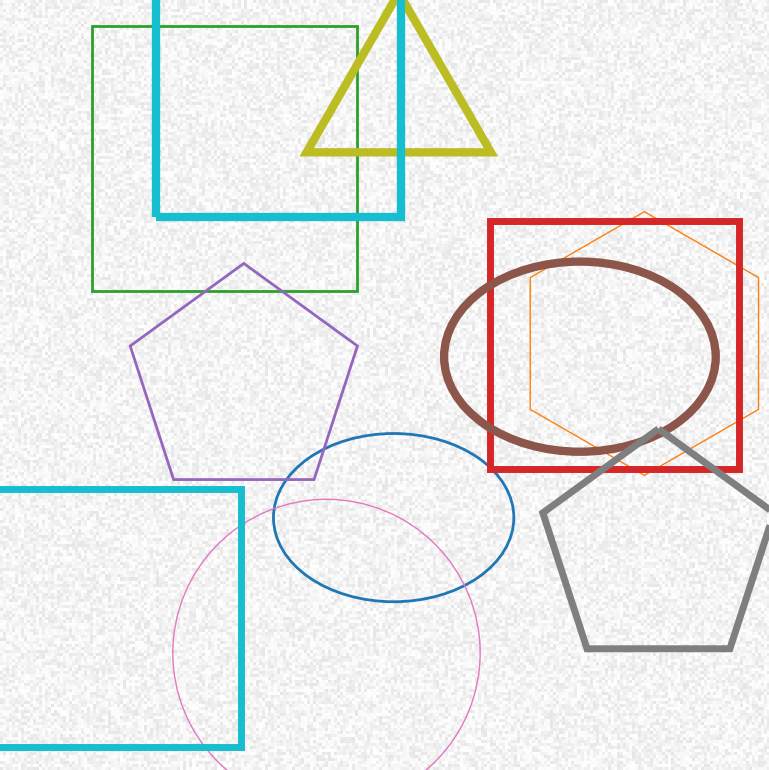[{"shape": "oval", "thickness": 1, "radius": 0.78, "center": [0.511, 0.328]}, {"shape": "hexagon", "thickness": 0.5, "radius": 0.86, "center": [0.837, 0.554]}, {"shape": "square", "thickness": 1, "radius": 0.86, "center": [0.291, 0.794]}, {"shape": "square", "thickness": 2.5, "radius": 0.81, "center": [0.798, 0.552]}, {"shape": "pentagon", "thickness": 1, "radius": 0.78, "center": [0.317, 0.503]}, {"shape": "oval", "thickness": 3, "radius": 0.88, "center": [0.753, 0.537]}, {"shape": "circle", "thickness": 0.5, "radius": 1.0, "center": [0.424, 0.152]}, {"shape": "pentagon", "thickness": 2.5, "radius": 0.79, "center": [0.855, 0.285]}, {"shape": "triangle", "thickness": 3, "radius": 0.69, "center": [0.518, 0.871]}, {"shape": "square", "thickness": 3, "radius": 0.79, "center": [0.362, 0.878]}, {"shape": "square", "thickness": 2.5, "radius": 0.84, "center": [0.146, 0.197]}]